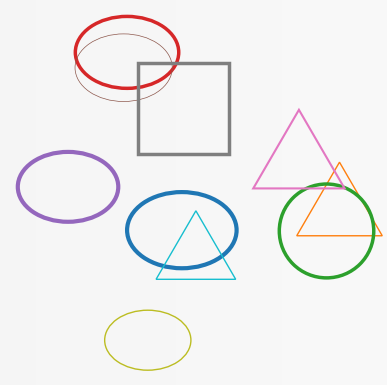[{"shape": "oval", "thickness": 3, "radius": 0.71, "center": [0.469, 0.402]}, {"shape": "triangle", "thickness": 1, "radius": 0.64, "center": [0.876, 0.451]}, {"shape": "circle", "thickness": 2.5, "radius": 0.61, "center": [0.843, 0.4]}, {"shape": "oval", "thickness": 2.5, "radius": 0.67, "center": [0.328, 0.864]}, {"shape": "oval", "thickness": 3, "radius": 0.65, "center": [0.176, 0.515]}, {"shape": "oval", "thickness": 0.5, "radius": 0.63, "center": [0.319, 0.824]}, {"shape": "triangle", "thickness": 1.5, "radius": 0.68, "center": [0.771, 0.579]}, {"shape": "square", "thickness": 2.5, "radius": 0.59, "center": [0.474, 0.718]}, {"shape": "oval", "thickness": 1, "radius": 0.56, "center": [0.381, 0.116]}, {"shape": "triangle", "thickness": 1, "radius": 0.59, "center": [0.506, 0.334]}]